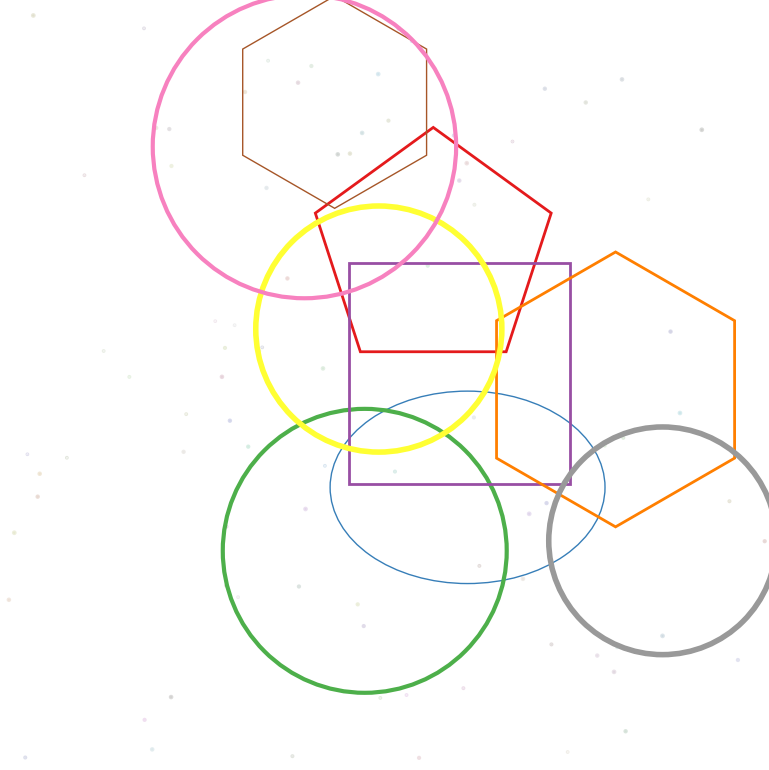[{"shape": "pentagon", "thickness": 1, "radius": 0.81, "center": [0.563, 0.673]}, {"shape": "oval", "thickness": 0.5, "radius": 0.89, "center": [0.607, 0.367]}, {"shape": "circle", "thickness": 1.5, "radius": 0.92, "center": [0.474, 0.285]}, {"shape": "square", "thickness": 1, "radius": 0.72, "center": [0.597, 0.515]}, {"shape": "hexagon", "thickness": 1, "radius": 0.89, "center": [0.799, 0.494]}, {"shape": "circle", "thickness": 2, "radius": 0.8, "center": [0.492, 0.573]}, {"shape": "hexagon", "thickness": 0.5, "radius": 0.69, "center": [0.435, 0.867]}, {"shape": "circle", "thickness": 1.5, "radius": 0.99, "center": [0.395, 0.81]}, {"shape": "circle", "thickness": 2, "radius": 0.74, "center": [0.86, 0.298]}]